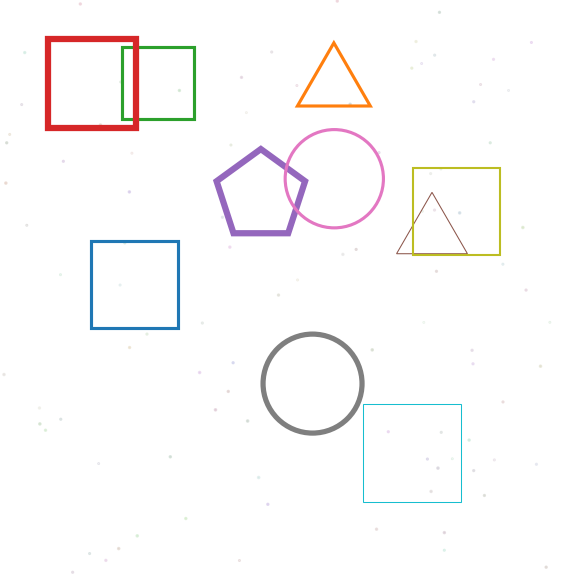[{"shape": "square", "thickness": 1.5, "radius": 0.38, "center": [0.233, 0.506]}, {"shape": "triangle", "thickness": 1.5, "radius": 0.36, "center": [0.578, 0.852]}, {"shape": "square", "thickness": 1.5, "radius": 0.31, "center": [0.274, 0.856]}, {"shape": "square", "thickness": 3, "radius": 0.38, "center": [0.159, 0.855]}, {"shape": "pentagon", "thickness": 3, "radius": 0.4, "center": [0.452, 0.66]}, {"shape": "triangle", "thickness": 0.5, "radius": 0.35, "center": [0.748, 0.595]}, {"shape": "circle", "thickness": 1.5, "radius": 0.43, "center": [0.579, 0.69]}, {"shape": "circle", "thickness": 2.5, "radius": 0.43, "center": [0.541, 0.335]}, {"shape": "square", "thickness": 1, "radius": 0.37, "center": [0.79, 0.633]}, {"shape": "square", "thickness": 0.5, "radius": 0.43, "center": [0.713, 0.215]}]